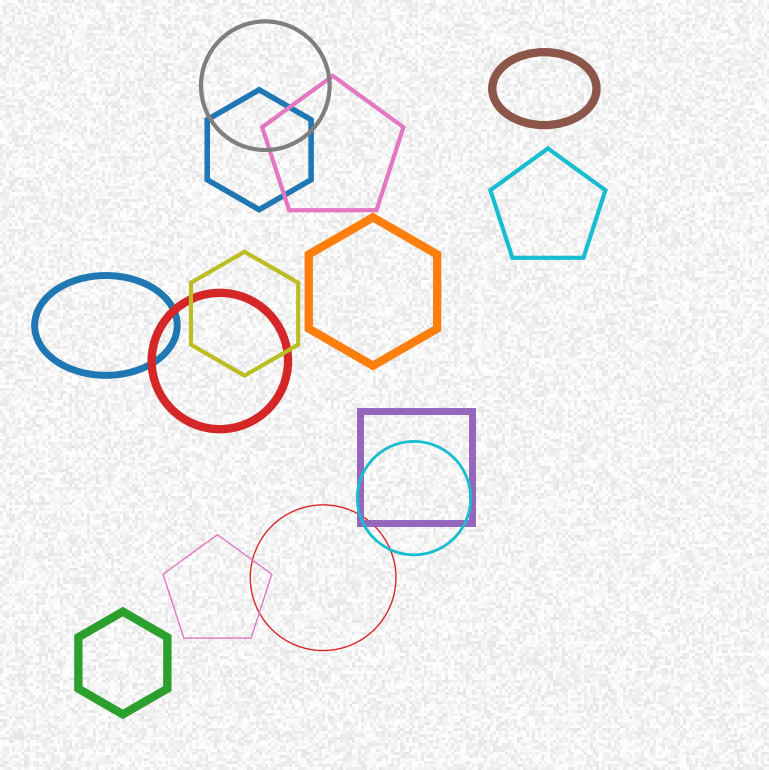[{"shape": "hexagon", "thickness": 2, "radius": 0.39, "center": [0.337, 0.806]}, {"shape": "oval", "thickness": 2.5, "radius": 0.46, "center": [0.138, 0.577]}, {"shape": "hexagon", "thickness": 3, "radius": 0.48, "center": [0.484, 0.621]}, {"shape": "hexagon", "thickness": 3, "radius": 0.33, "center": [0.16, 0.139]}, {"shape": "circle", "thickness": 3, "radius": 0.44, "center": [0.286, 0.531]}, {"shape": "circle", "thickness": 0.5, "radius": 0.47, "center": [0.42, 0.25]}, {"shape": "square", "thickness": 2.5, "radius": 0.36, "center": [0.54, 0.394]}, {"shape": "oval", "thickness": 3, "radius": 0.34, "center": [0.707, 0.885]}, {"shape": "pentagon", "thickness": 1.5, "radius": 0.48, "center": [0.432, 0.805]}, {"shape": "pentagon", "thickness": 0.5, "radius": 0.37, "center": [0.282, 0.231]}, {"shape": "circle", "thickness": 1.5, "radius": 0.42, "center": [0.345, 0.889]}, {"shape": "hexagon", "thickness": 1.5, "radius": 0.4, "center": [0.318, 0.593]}, {"shape": "pentagon", "thickness": 1.5, "radius": 0.39, "center": [0.712, 0.729]}, {"shape": "circle", "thickness": 1, "radius": 0.37, "center": [0.538, 0.353]}]